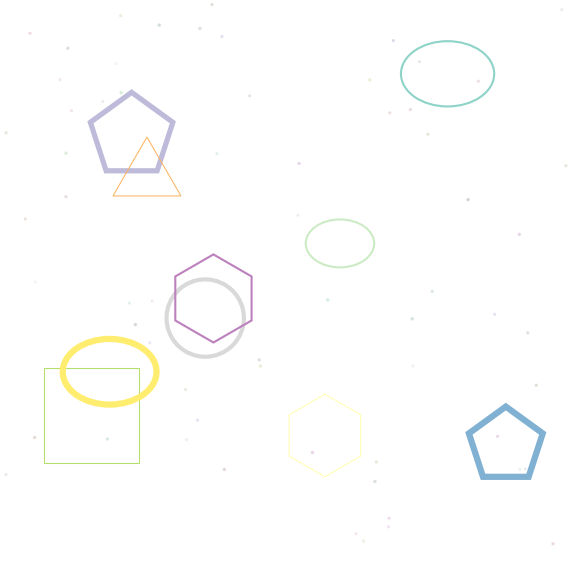[{"shape": "oval", "thickness": 1, "radius": 0.4, "center": [0.775, 0.871]}, {"shape": "hexagon", "thickness": 0.5, "radius": 0.36, "center": [0.563, 0.245]}, {"shape": "pentagon", "thickness": 2.5, "radius": 0.38, "center": [0.228, 0.764]}, {"shape": "pentagon", "thickness": 3, "radius": 0.34, "center": [0.876, 0.228]}, {"shape": "triangle", "thickness": 0.5, "radius": 0.34, "center": [0.254, 0.694]}, {"shape": "square", "thickness": 0.5, "radius": 0.41, "center": [0.159, 0.279]}, {"shape": "circle", "thickness": 2, "radius": 0.33, "center": [0.355, 0.448]}, {"shape": "hexagon", "thickness": 1, "radius": 0.38, "center": [0.37, 0.482]}, {"shape": "oval", "thickness": 1, "radius": 0.3, "center": [0.589, 0.578]}, {"shape": "oval", "thickness": 3, "radius": 0.41, "center": [0.19, 0.355]}]